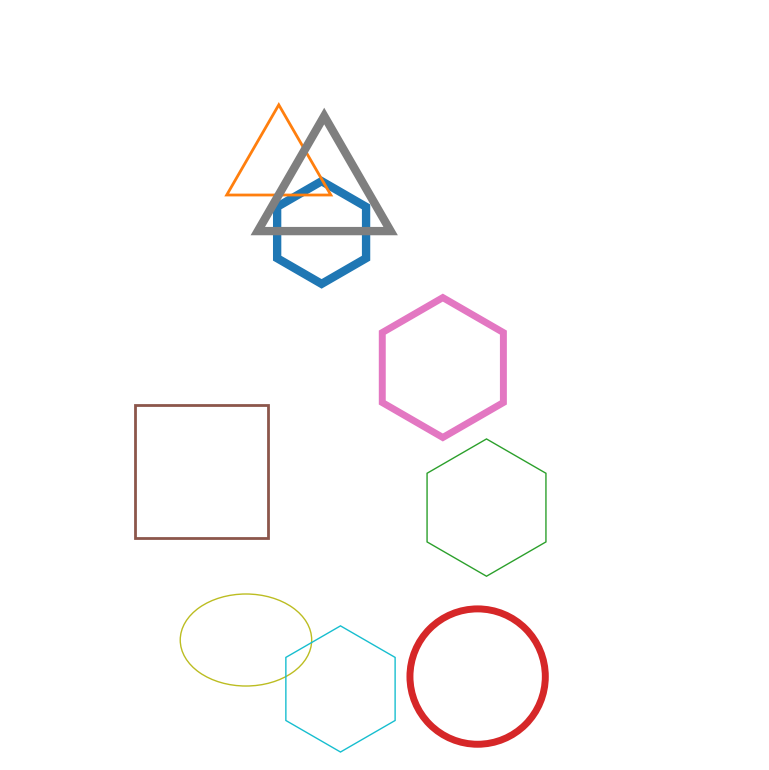[{"shape": "hexagon", "thickness": 3, "radius": 0.33, "center": [0.418, 0.698]}, {"shape": "triangle", "thickness": 1, "radius": 0.39, "center": [0.362, 0.786]}, {"shape": "hexagon", "thickness": 0.5, "radius": 0.45, "center": [0.632, 0.341]}, {"shape": "circle", "thickness": 2.5, "radius": 0.44, "center": [0.62, 0.121]}, {"shape": "square", "thickness": 1, "radius": 0.43, "center": [0.262, 0.388]}, {"shape": "hexagon", "thickness": 2.5, "radius": 0.45, "center": [0.575, 0.523]}, {"shape": "triangle", "thickness": 3, "radius": 0.5, "center": [0.421, 0.75]}, {"shape": "oval", "thickness": 0.5, "radius": 0.43, "center": [0.319, 0.169]}, {"shape": "hexagon", "thickness": 0.5, "radius": 0.41, "center": [0.442, 0.105]}]